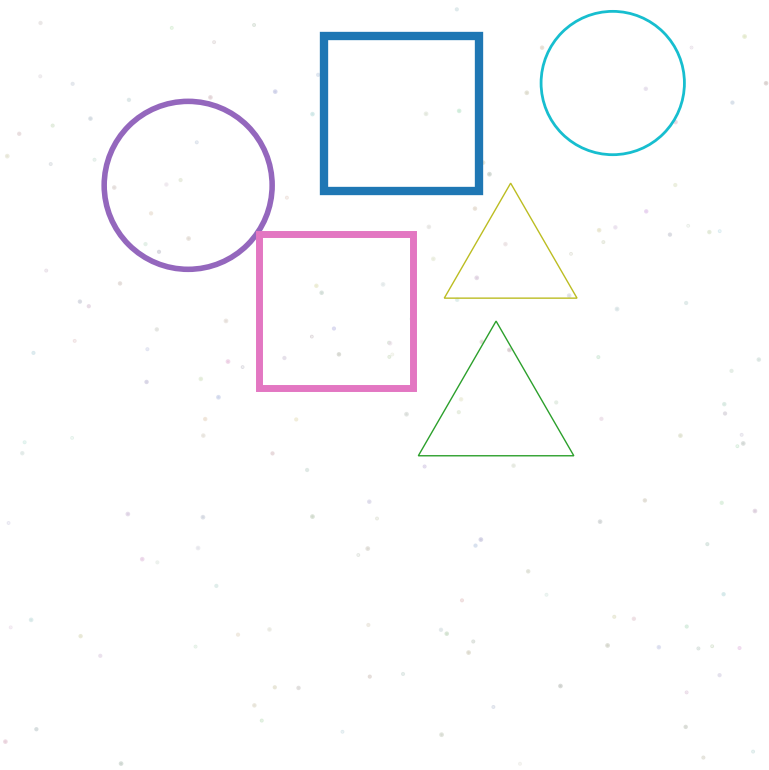[{"shape": "square", "thickness": 3, "radius": 0.5, "center": [0.522, 0.853]}, {"shape": "triangle", "thickness": 0.5, "radius": 0.58, "center": [0.644, 0.466]}, {"shape": "circle", "thickness": 2, "radius": 0.55, "center": [0.244, 0.759]}, {"shape": "square", "thickness": 2.5, "radius": 0.5, "center": [0.436, 0.596]}, {"shape": "triangle", "thickness": 0.5, "radius": 0.5, "center": [0.663, 0.663]}, {"shape": "circle", "thickness": 1, "radius": 0.47, "center": [0.796, 0.892]}]